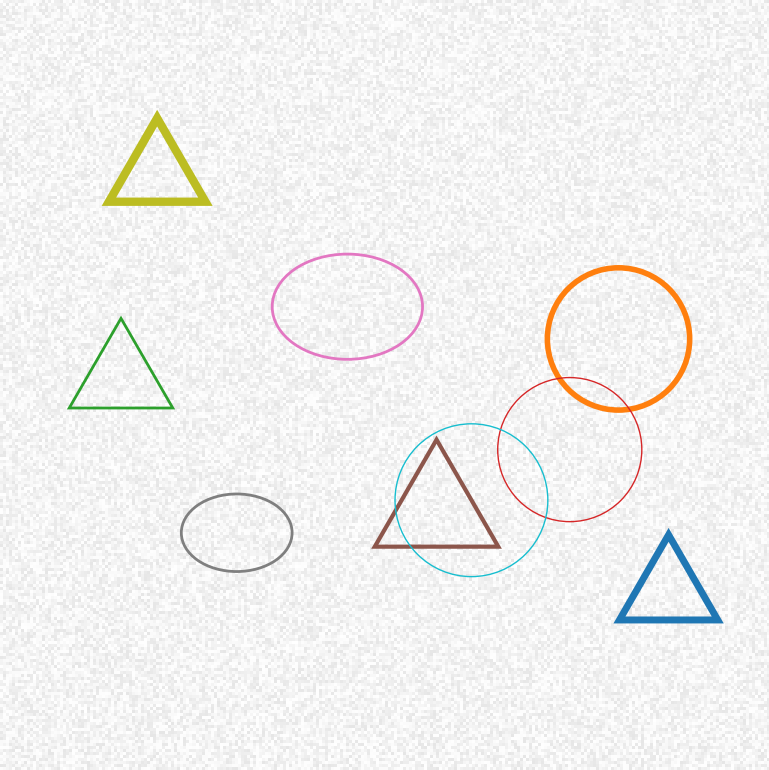[{"shape": "triangle", "thickness": 2.5, "radius": 0.37, "center": [0.868, 0.232]}, {"shape": "circle", "thickness": 2, "radius": 0.46, "center": [0.803, 0.56]}, {"shape": "triangle", "thickness": 1, "radius": 0.39, "center": [0.157, 0.509]}, {"shape": "circle", "thickness": 0.5, "radius": 0.47, "center": [0.74, 0.416]}, {"shape": "triangle", "thickness": 1.5, "radius": 0.46, "center": [0.567, 0.336]}, {"shape": "oval", "thickness": 1, "radius": 0.49, "center": [0.451, 0.602]}, {"shape": "oval", "thickness": 1, "radius": 0.36, "center": [0.307, 0.308]}, {"shape": "triangle", "thickness": 3, "radius": 0.36, "center": [0.204, 0.774]}, {"shape": "circle", "thickness": 0.5, "radius": 0.5, "center": [0.612, 0.35]}]